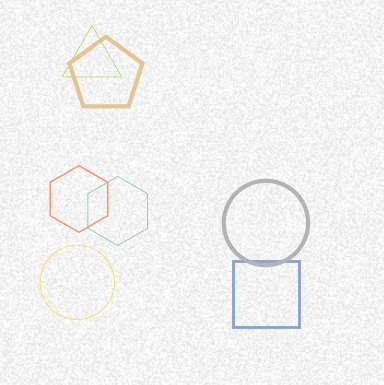[{"shape": "hexagon", "thickness": 0.5, "radius": 0.45, "center": [0.306, 0.452]}, {"shape": "hexagon", "thickness": 1, "radius": 0.43, "center": [0.205, 0.483]}, {"shape": "square", "thickness": 2, "radius": 0.43, "center": [0.69, 0.235]}, {"shape": "triangle", "thickness": 0.5, "radius": 0.45, "center": [0.239, 0.845]}, {"shape": "circle", "thickness": 0.5, "radius": 0.48, "center": [0.201, 0.267]}, {"shape": "pentagon", "thickness": 3, "radius": 0.5, "center": [0.275, 0.805]}, {"shape": "circle", "thickness": 3, "radius": 0.55, "center": [0.691, 0.421]}]